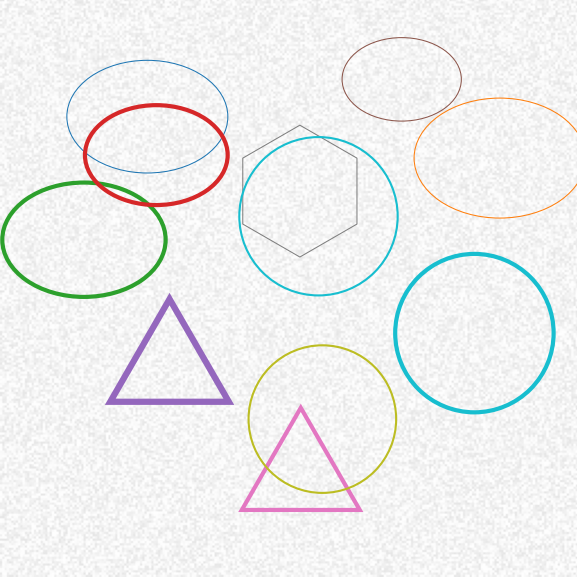[{"shape": "oval", "thickness": 0.5, "radius": 0.7, "center": [0.255, 0.797]}, {"shape": "oval", "thickness": 0.5, "radius": 0.74, "center": [0.865, 0.725]}, {"shape": "oval", "thickness": 2, "radius": 0.71, "center": [0.145, 0.584]}, {"shape": "oval", "thickness": 2, "radius": 0.62, "center": [0.271, 0.731]}, {"shape": "triangle", "thickness": 3, "radius": 0.59, "center": [0.294, 0.363]}, {"shape": "oval", "thickness": 0.5, "radius": 0.52, "center": [0.696, 0.862]}, {"shape": "triangle", "thickness": 2, "radius": 0.59, "center": [0.521, 0.175]}, {"shape": "hexagon", "thickness": 0.5, "radius": 0.57, "center": [0.519, 0.668]}, {"shape": "circle", "thickness": 1, "radius": 0.64, "center": [0.558, 0.273]}, {"shape": "circle", "thickness": 2, "radius": 0.69, "center": [0.821, 0.422]}, {"shape": "circle", "thickness": 1, "radius": 0.69, "center": [0.551, 0.625]}]